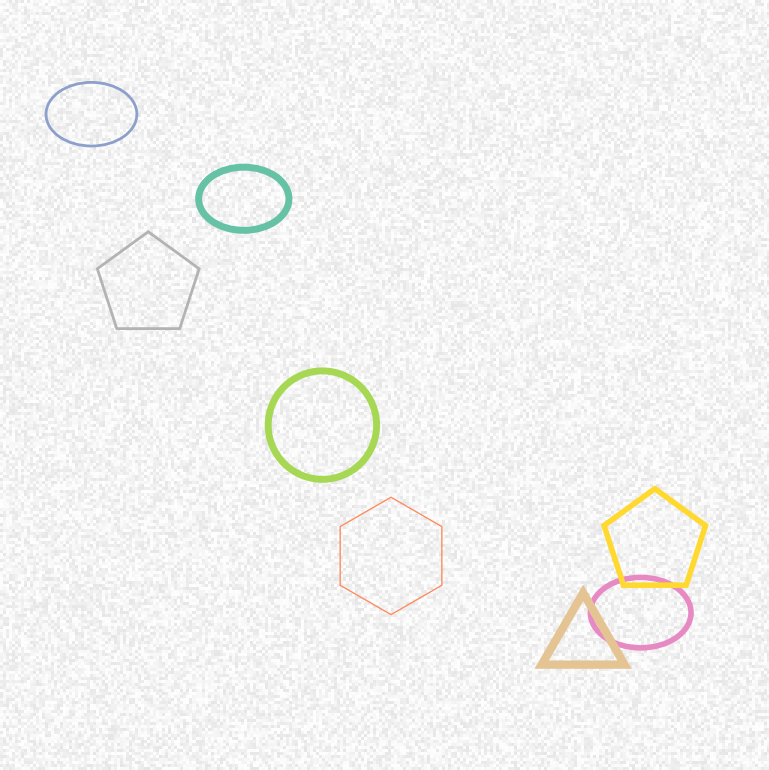[{"shape": "oval", "thickness": 2.5, "radius": 0.29, "center": [0.317, 0.742]}, {"shape": "hexagon", "thickness": 0.5, "radius": 0.38, "center": [0.508, 0.278]}, {"shape": "oval", "thickness": 1, "radius": 0.3, "center": [0.119, 0.852]}, {"shape": "oval", "thickness": 2, "radius": 0.33, "center": [0.832, 0.204]}, {"shape": "circle", "thickness": 2.5, "radius": 0.35, "center": [0.419, 0.448]}, {"shape": "pentagon", "thickness": 2, "radius": 0.35, "center": [0.85, 0.296]}, {"shape": "triangle", "thickness": 3, "radius": 0.31, "center": [0.757, 0.168]}, {"shape": "pentagon", "thickness": 1, "radius": 0.35, "center": [0.193, 0.629]}]